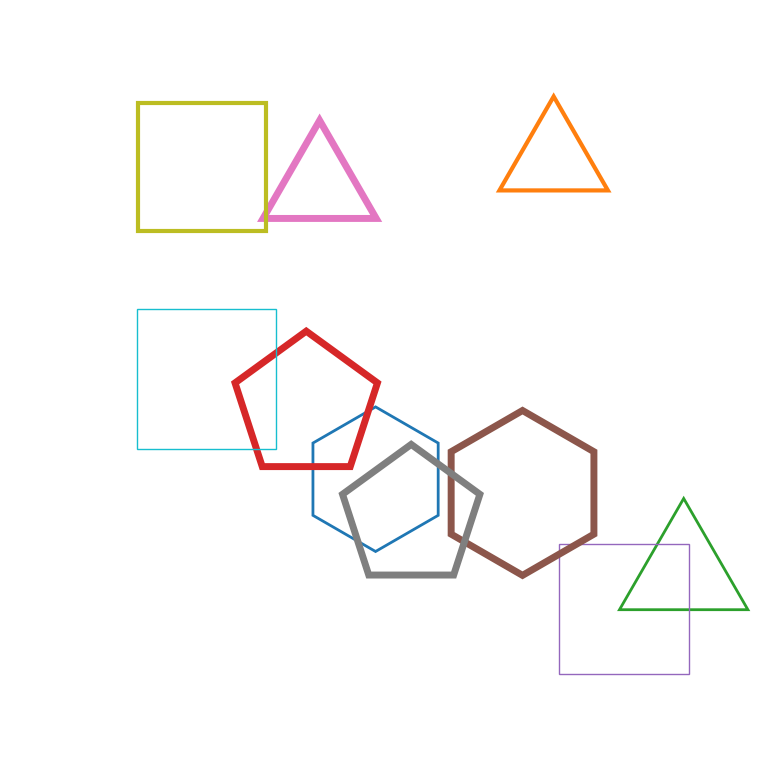[{"shape": "hexagon", "thickness": 1, "radius": 0.47, "center": [0.488, 0.378]}, {"shape": "triangle", "thickness": 1.5, "radius": 0.41, "center": [0.719, 0.793]}, {"shape": "triangle", "thickness": 1, "radius": 0.48, "center": [0.888, 0.256]}, {"shape": "pentagon", "thickness": 2.5, "radius": 0.49, "center": [0.398, 0.473]}, {"shape": "square", "thickness": 0.5, "radius": 0.42, "center": [0.81, 0.209]}, {"shape": "hexagon", "thickness": 2.5, "radius": 0.54, "center": [0.679, 0.36]}, {"shape": "triangle", "thickness": 2.5, "radius": 0.42, "center": [0.415, 0.759]}, {"shape": "pentagon", "thickness": 2.5, "radius": 0.47, "center": [0.534, 0.329]}, {"shape": "square", "thickness": 1.5, "radius": 0.42, "center": [0.262, 0.783]}, {"shape": "square", "thickness": 0.5, "radius": 0.45, "center": [0.268, 0.508]}]